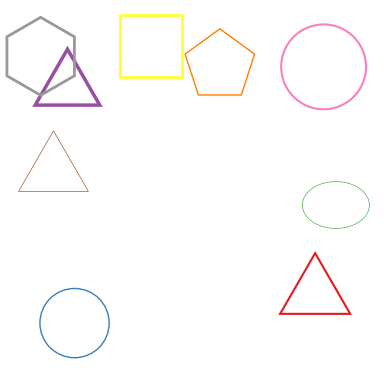[{"shape": "triangle", "thickness": 1.5, "radius": 0.53, "center": [0.819, 0.237]}, {"shape": "circle", "thickness": 1, "radius": 0.45, "center": [0.194, 0.161]}, {"shape": "oval", "thickness": 0.5, "radius": 0.44, "center": [0.872, 0.467]}, {"shape": "triangle", "thickness": 2.5, "radius": 0.48, "center": [0.175, 0.775]}, {"shape": "pentagon", "thickness": 1, "radius": 0.47, "center": [0.571, 0.83]}, {"shape": "square", "thickness": 2, "radius": 0.4, "center": [0.393, 0.881]}, {"shape": "triangle", "thickness": 0.5, "radius": 0.52, "center": [0.139, 0.555]}, {"shape": "circle", "thickness": 1.5, "radius": 0.55, "center": [0.841, 0.826]}, {"shape": "hexagon", "thickness": 2, "radius": 0.51, "center": [0.106, 0.854]}]